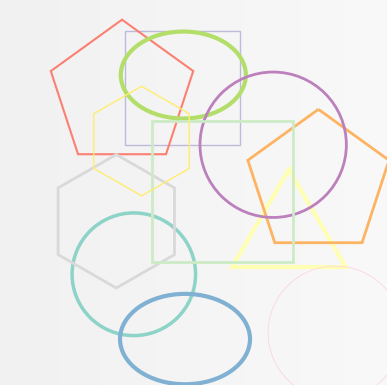[{"shape": "circle", "thickness": 2.5, "radius": 0.8, "center": [0.345, 0.288]}, {"shape": "triangle", "thickness": 3, "radius": 0.85, "center": [0.745, 0.391]}, {"shape": "square", "thickness": 1, "radius": 0.74, "center": [0.472, 0.771]}, {"shape": "pentagon", "thickness": 1.5, "radius": 0.97, "center": [0.315, 0.756]}, {"shape": "oval", "thickness": 3, "radius": 0.84, "center": [0.477, 0.119]}, {"shape": "pentagon", "thickness": 2, "radius": 0.96, "center": [0.822, 0.525]}, {"shape": "oval", "thickness": 3, "radius": 0.81, "center": [0.473, 0.805]}, {"shape": "circle", "thickness": 0.5, "radius": 0.87, "center": [0.865, 0.136]}, {"shape": "hexagon", "thickness": 2, "radius": 0.87, "center": [0.3, 0.425]}, {"shape": "circle", "thickness": 2, "radius": 0.94, "center": [0.705, 0.624]}, {"shape": "square", "thickness": 2, "radius": 0.91, "center": [0.574, 0.503]}, {"shape": "hexagon", "thickness": 1, "radius": 0.71, "center": [0.365, 0.634]}]